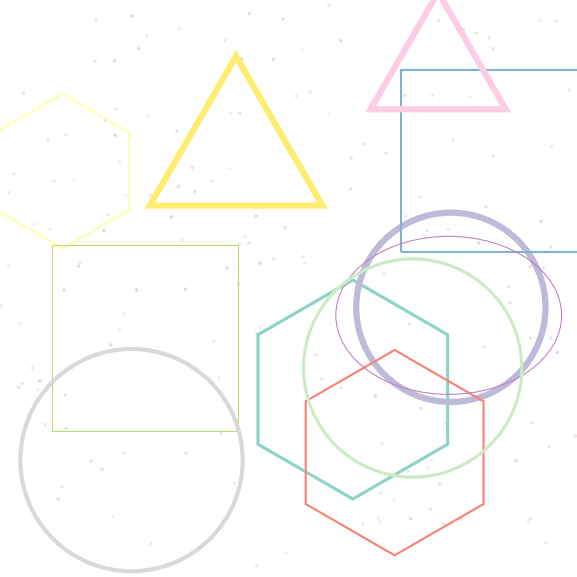[{"shape": "hexagon", "thickness": 1.5, "radius": 0.95, "center": [0.611, 0.325]}, {"shape": "hexagon", "thickness": 1, "radius": 0.67, "center": [0.108, 0.703]}, {"shape": "circle", "thickness": 3, "radius": 0.82, "center": [0.781, 0.467]}, {"shape": "hexagon", "thickness": 1, "radius": 0.89, "center": [0.683, 0.215]}, {"shape": "square", "thickness": 1, "radius": 0.78, "center": [0.851, 0.72]}, {"shape": "square", "thickness": 0.5, "radius": 0.81, "center": [0.251, 0.414]}, {"shape": "triangle", "thickness": 3, "radius": 0.68, "center": [0.759, 0.878]}, {"shape": "circle", "thickness": 2, "radius": 0.96, "center": [0.228, 0.202]}, {"shape": "oval", "thickness": 0.5, "radius": 0.98, "center": [0.777, 0.453]}, {"shape": "circle", "thickness": 1.5, "radius": 0.94, "center": [0.715, 0.362]}, {"shape": "triangle", "thickness": 3, "radius": 0.86, "center": [0.409, 0.729]}]